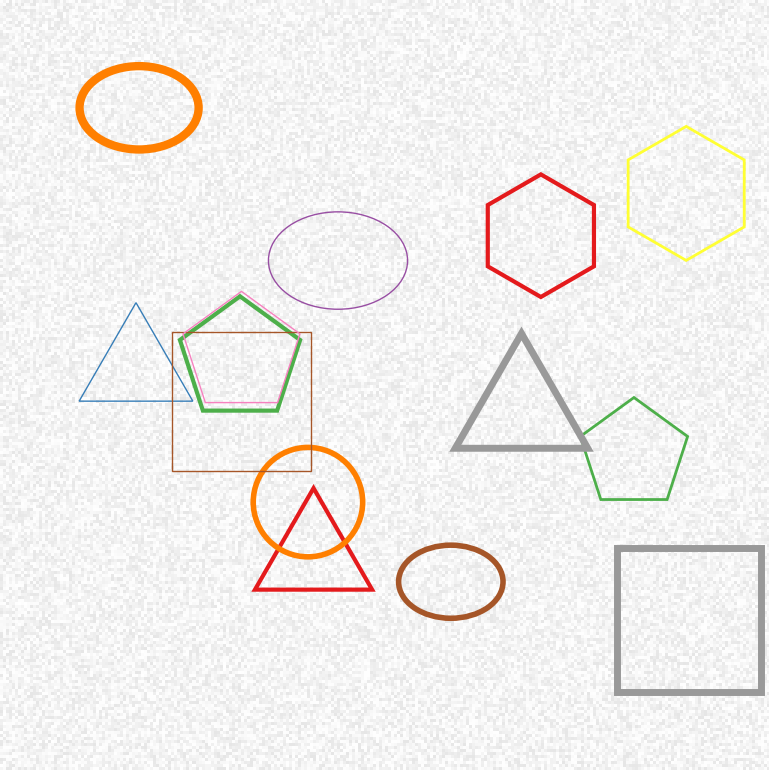[{"shape": "hexagon", "thickness": 1.5, "radius": 0.4, "center": [0.702, 0.694]}, {"shape": "triangle", "thickness": 1.5, "radius": 0.44, "center": [0.407, 0.278]}, {"shape": "triangle", "thickness": 0.5, "radius": 0.43, "center": [0.177, 0.522]}, {"shape": "pentagon", "thickness": 1.5, "radius": 0.41, "center": [0.312, 0.533]}, {"shape": "pentagon", "thickness": 1, "radius": 0.37, "center": [0.823, 0.411]}, {"shape": "oval", "thickness": 0.5, "radius": 0.45, "center": [0.439, 0.662]}, {"shape": "circle", "thickness": 2, "radius": 0.36, "center": [0.4, 0.348]}, {"shape": "oval", "thickness": 3, "radius": 0.39, "center": [0.181, 0.86]}, {"shape": "hexagon", "thickness": 1, "radius": 0.44, "center": [0.891, 0.749]}, {"shape": "oval", "thickness": 2, "radius": 0.34, "center": [0.585, 0.245]}, {"shape": "square", "thickness": 0.5, "radius": 0.45, "center": [0.313, 0.479]}, {"shape": "pentagon", "thickness": 0.5, "radius": 0.4, "center": [0.314, 0.542]}, {"shape": "square", "thickness": 2.5, "radius": 0.47, "center": [0.894, 0.195]}, {"shape": "triangle", "thickness": 2.5, "radius": 0.5, "center": [0.677, 0.467]}]